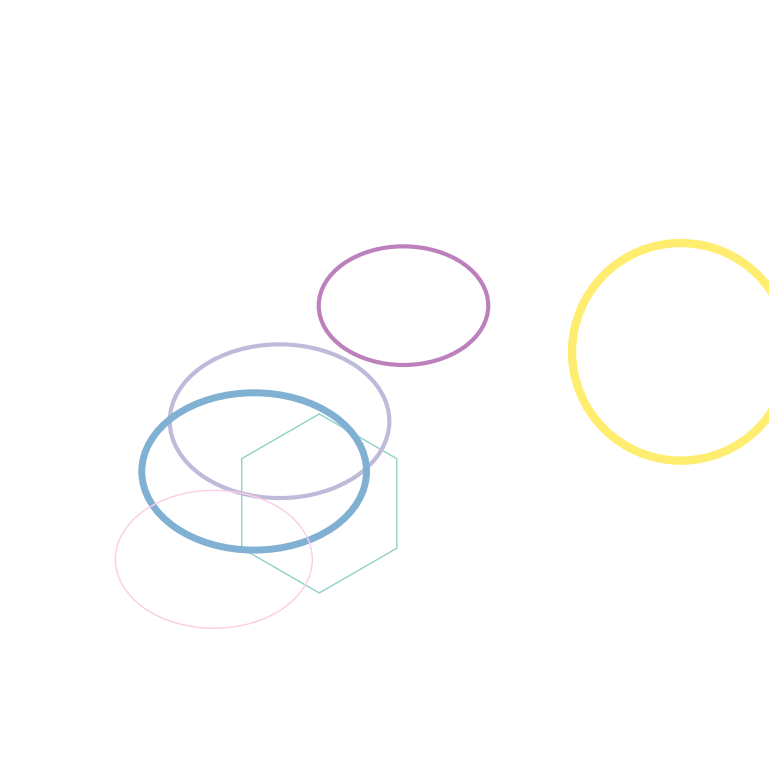[{"shape": "hexagon", "thickness": 0.5, "radius": 0.58, "center": [0.415, 0.346]}, {"shape": "oval", "thickness": 1.5, "radius": 0.71, "center": [0.363, 0.453]}, {"shape": "oval", "thickness": 2.5, "radius": 0.73, "center": [0.33, 0.388]}, {"shape": "oval", "thickness": 0.5, "radius": 0.64, "center": [0.278, 0.274]}, {"shape": "oval", "thickness": 1.5, "radius": 0.55, "center": [0.524, 0.603]}, {"shape": "circle", "thickness": 3, "radius": 0.71, "center": [0.884, 0.543]}]